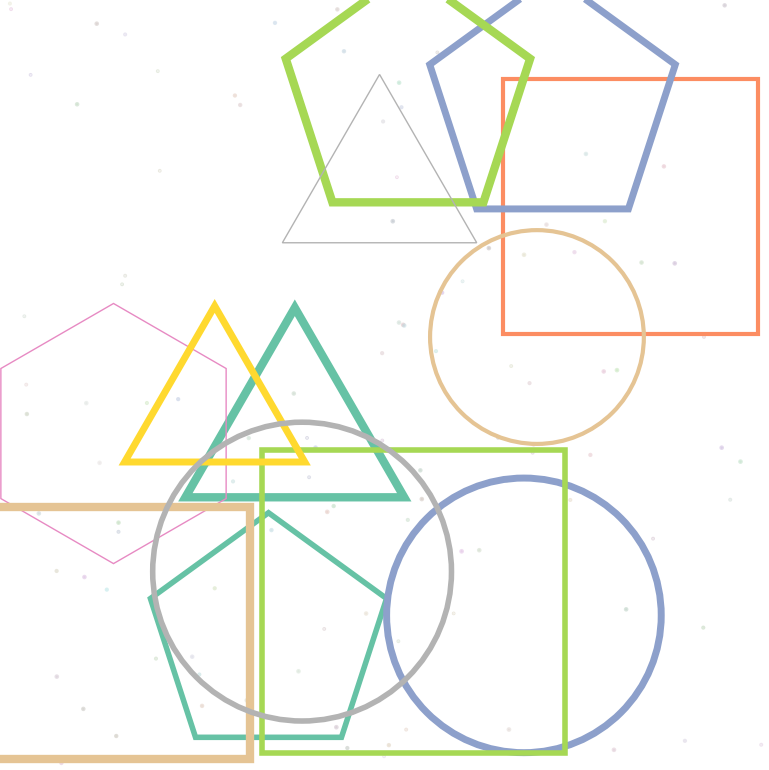[{"shape": "triangle", "thickness": 3, "radius": 0.82, "center": [0.383, 0.436]}, {"shape": "pentagon", "thickness": 2, "radius": 0.81, "center": [0.349, 0.173]}, {"shape": "square", "thickness": 1.5, "radius": 0.83, "center": [0.818, 0.731]}, {"shape": "circle", "thickness": 2.5, "radius": 0.89, "center": [0.68, 0.201]}, {"shape": "pentagon", "thickness": 2.5, "radius": 0.84, "center": [0.718, 0.864]}, {"shape": "hexagon", "thickness": 0.5, "radius": 0.84, "center": [0.147, 0.437]}, {"shape": "pentagon", "thickness": 3, "radius": 0.83, "center": [0.53, 0.872]}, {"shape": "square", "thickness": 2, "radius": 0.98, "center": [0.537, 0.219]}, {"shape": "triangle", "thickness": 2.5, "radius": 0.68, "center": [0.279, 0.468]}, {"shape": "square", "thickness": 3, "radius": 0.82, "center": [0.161, 0.177]}, {"shape": "circle", "thickness": 1.5, "radius": 0.69, "center": [0.697, 0.562]}, {"shape": "circle", "thickness": 2, "radius": 0.97, "center": [0.392, 0.258]}, {"shape": "triangle", "thickness": 0.5, "radius": 0.73, "center": [0.493, 0.758]}]